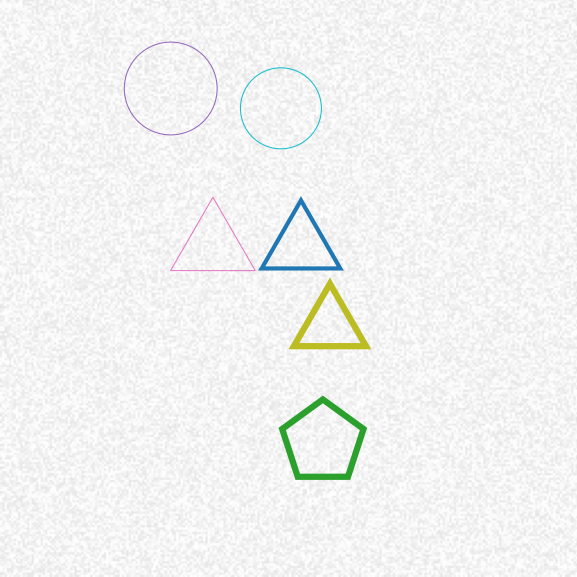[{"shape": "triangle", "thickness": 2, "radius": 0.39, "center": [0.521, 0.574]}, {"shape": "pentagon", "thickness": 3, "radius": 0.37, "center": [0.559, 0.233]}, {"shape": "circle", "thickness": 0.5, "radius": 0.4, "center": [0.296, 0.846]}, {"shape": "triangle", "thickness": 0.5, "radius": 0.42, "center": [0.369, 0.573]}, {"shape": "triangle", "thickness": 3, "radius": 0.36, "center": [0.571, 0.436]}, {"shape": "circle", "thickness": 0.5, "radius": 0.35, "center": [0.486, 0.812]}]